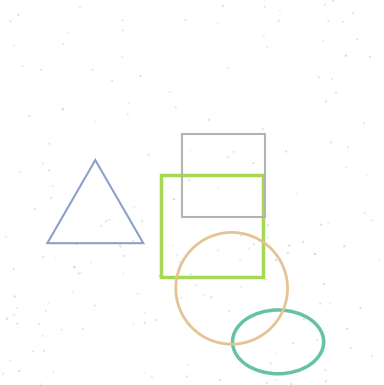[{"shape": "oval", "thickness": 2.5, "radius": 0.59, "center": [0.722, 0.112]}, {"shape": "triangle", "thickness": 1.5, "radius": 0.72, "center": [0.248, 0.44]}, {"shape": "square", "thickness": 2.5, "radius": 0.66, "center": [0.55, 0.412]}, {"shape": "circle", "thickness": 2, "radius": 0.73, "center": [0.602, 0.251]}, {"shape": "square", "thickness": 1.5, "radius": 0.54, "center": [0.58, 0.544]}]